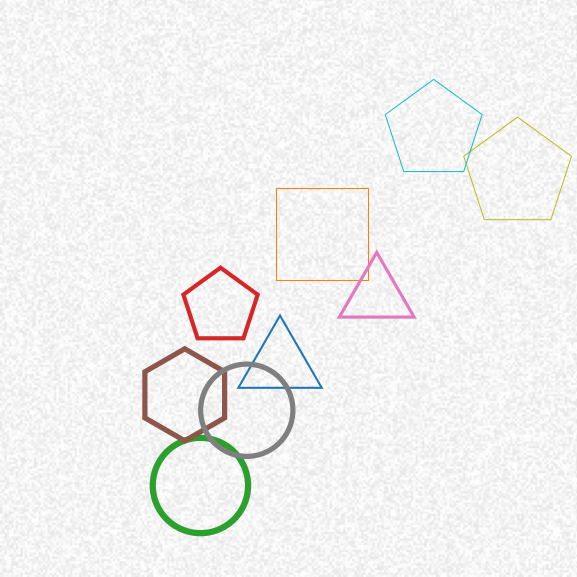[{"shape": "triangle", "thickness": 1, "radius": 0.42, "center": [0.485, 0.369]}, {"shape": "square", "thickness": 0.5, "radius": 0.4, "center": [0.557, 0.594]}, {"shape": "circle", "thickness": 3, "radius": 0.41, "center": [0.347, 0.158]}, {"shape": "pentagon", "thickness": 2, "radius": 0.34, "center": [0.382, 0.468]}, {"shape": "hexagon", "thickness": 2.5, "radius": 0.4, "center": [0.32, 0.315]}, {"shape": "triangle", "thickness": 1.5, "radius": 0.37, "center": [0.652, 0.487]}, {"shape": "circle", "thickness": 2.5, "radius": 0.4, "center": [0.427, 0.289]}, {"shape": "pentagon", "thickness": 0.5, "radius": 0.49, "center": [0.896, 0.698]}, {"shape": "pentagon", "thickness": 0.5, "radius": 0.44, "center": [0.751, 0.773]}]